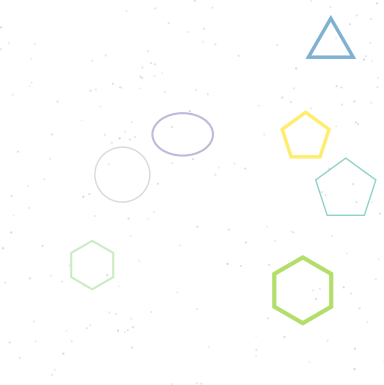[{"shape": "pentagon", "thickness": 1, "radius": 0.41, "center": [0.898, 0.507]}, {"shape": "oval", "thickness": 1.5, "radius": 0.39, "center": [0.475, 0.651]}, {"shape": "triangle", "thickness": 2.5, "radius": 0.34, "center": [0.859, 0.885]}, {"shape": "hexagon", "thickness": 3, "radius": 0.43, "center": [0.786, 0.246]}, {"shape": "circle", "thickness": 1, "radius": 0.36, "center": [0.318, 0.546]}, {"shape": "hexagon", "thickness": 1.5, "radius": 0.31, "center": [0.24, 0.312]}, {"shape": "pentagon", "thickness": 2.5, "radius": 0.32, "center": [0.794, 0.644]}]